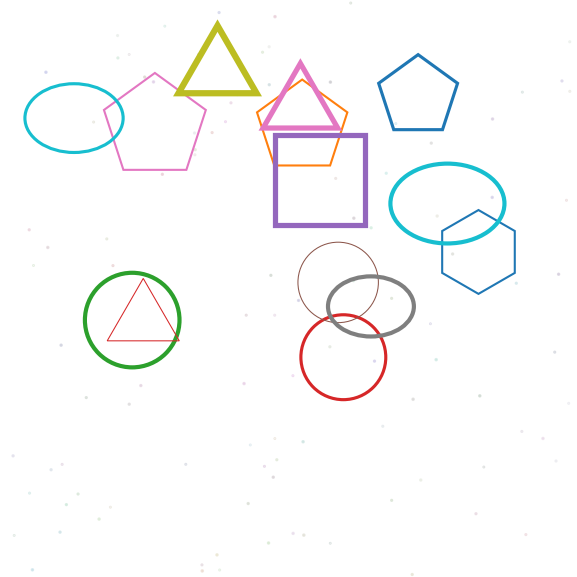[{"shape": "pentagon", "thickness": 1.5, "radius": 0.36, "center": [0.724, 0.833]}, {"shape": "hexagon", "thickness": 1, "radius": 0.36, "center": [0.829, 0.563]}, {"shape": "pentagon", "thickness": 1, "radius": 0.41, "center": [0.523, 0.779]}, {"shape": "circle", "thickness": 2, "radius": 0.41, "center": [0.229, 0.445]}, {"shape": "triangle", "thickness": 0.5, "radius": 0.36, "center": [0.248, 0.445]}, {"shape": "circle", "thickness": 1.5, "radius": 0.37, "center": [0.595, 0.381]}, {"shape": "square", "thickness": 2.5, "radius": 0.39, "center": [0.554, 0.688]}, {"shape": "circle", "thickness": 0.5, "radius": 0.35, "center": [0.586, 0.51]}, {"shape": "pentagon", "thickness": 1, "radius": 0.46, "center": [0.268, 0.78]}, {"shape": "triangle", "thickness": 2.5, "radius": 0.37, "center": [0.52, 0.815]}, {"shape": "oval", "thickness": 2, "radius": 0.37, "center": [0.642, 0.469]}, {"shape": "triangle", "thickness": 3, "radius": 0.39, "center": [0.377, 0.877]}, {"shape": "oval", "thickness": 2, "radius": 0.49, "center": [0.775, 0.647]}, {"shape": "oval", "thickness": 1.5, "radius": 0.43, "center": [0.128, 0.795]}]